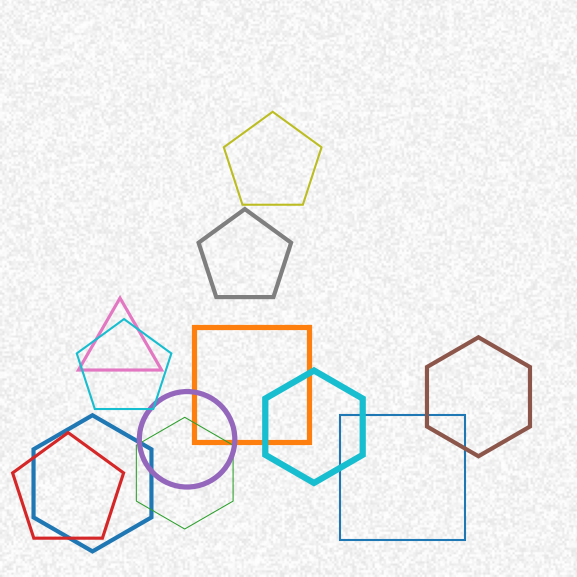[{"shape": "square", "thickness": 1, "radius": 0.54, "center": [0.697, 0.172]}, {"shape": "hexagon", "thickness": 2, "radius": 0.59, "center": [0.16, 0.162]}, {"shape": "square", "thickness": 2.5, "radius": 0.5, "center": [0.435, 0.333]}, {"shape": "hexagon", "thickness": 0.5, "radius": 0.48, "center": [0.32, 0.18]}, {"shape": "pentagon", "thickness": 1.5, "radius": 0.51, "center": [0.118, 0.149]}, {"shape": "circle", "thickness": 2.5, "radius": 0.41, "center": [0.324, 0.238]}, {"shape": "hexagon", "thickness": 2, "radius": 0.51, "center": [0.829, 0.312]}, {"shape": "triangle", "thickness": 1.5, "radius": 0.42, "center": [0.208, 0.4]}, {"shape": "pentagon", "thickness": 2, "radius": 0.42, "center": [0.424, 0.553]}, {"shape": "pentagon", "thickness": 1, "radius": 0.44, "center": [0.472, 0.717]}, {"shape": "hexagon", "thickness": 3, "radius": 0.49, "center": [0.544, 0.26]}, {"shape": "pentagon", "thickness": 1, "radius": 0.43, "center": [0.215, 0.361]}]